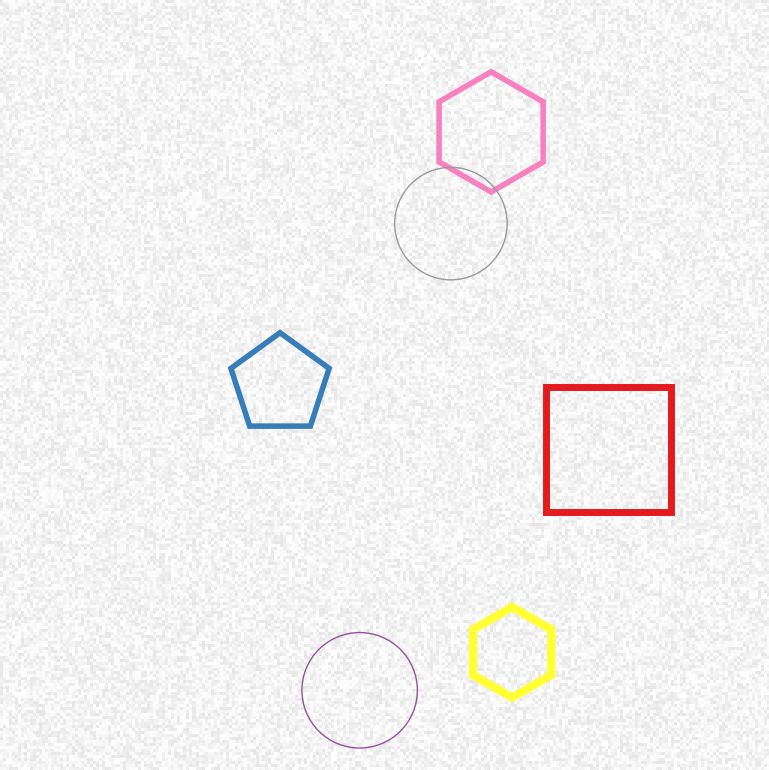[{"shape": "square", "thickness": 2.5, "radius": 0.41, "center": [0.79, 0.416]}, {"shape": "pentagon", "thickness": 2, "radius": 0.34, "center": [0.364, 0.501]}, {"shape": "circle", "thickness": 0.5, "radius": 0.37, "center": [0.467, 0.104]}, {"shape": "hexagon", "thickness": 3, "radius": 0.29, "center": [0.665, 0.153]}, {"shape": "hexagon", "thickness": 2, "radius": 0.39, "center": [0.638, 0.829]}, {"shape": "circle", "thickness": 0.5, "radius": 0.37, "center": [0.586, 0.71]}]